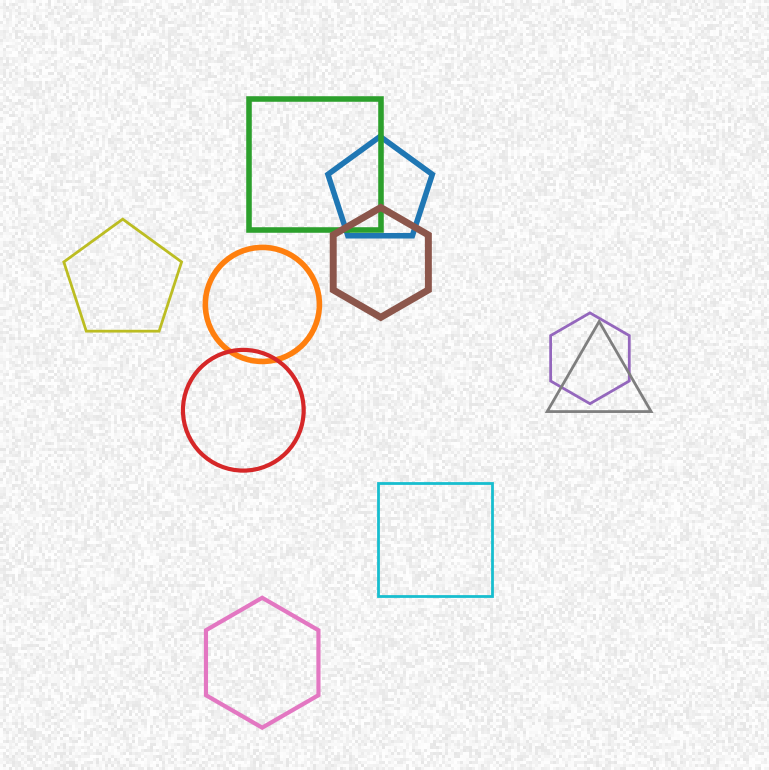[{"shape": "pentagon", "thickness": 2, "radius": 0.36, "center": [0.494, 0.751]}, {"shape": "circle", "thickness": 2, "radius": 0.37, "center": [0.341, 0.605]}, {"shape": "square", "thickness": 2, "radius": 0.43, "center": [0.409, 0.786]}, {"shape": "circle", "thickness": 1.5, "radius": 0.39, "center": [0.316, 0.467]}, {"shape": "hexagon", "thickness": 1, "radius": 0.29, "center": [0.766, 0.535]}, {"shape": "hexagon", "thickness": 2.5, "radius": 0.36, "center": [0.495, 0.659]}, {"shape": "hexagon", "thickness": 1.5, "radius": 0.42, "center": [0.341, 0.139]}, {"shape": "triangle", "thickness": 1, "radius": 0.39, "center": [0.778, 0.504]}, {"shape": "pentagon", "thickness": 1, "radius": 0.4, "center": [0.159, 0.635]}, {"shape": "square", "thickness": 1, "radius": 0.37, "center": [0.565, 0.299]}]